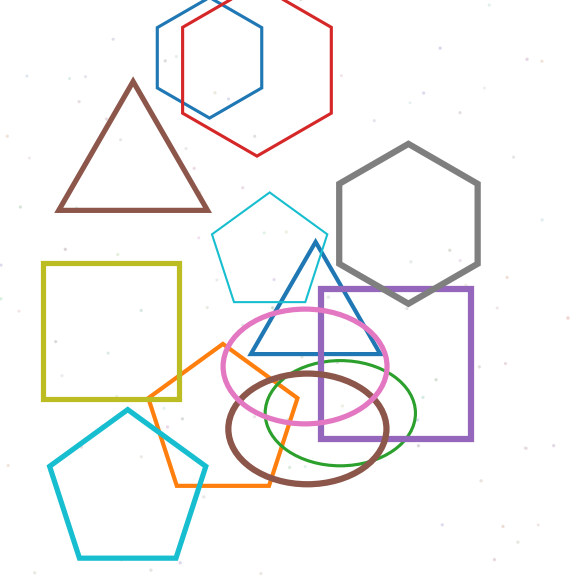[{"shape": "hexagon", "thickness": 1.5, "radius": 0.52, "center": [0.363, 0.899]}, {"shape": "triangle", "thickness": 2, "radius": 0.65, "center": [0.546, 0.451]}, {"shape": "pentagon", "thickness": 2, "radius": 0.68, "center": [0.386, 0.268]}, {"shape": "oval", "thickness": 1.5, "radius": 0.65, "center": [0.589, 0.284]}, {"shape": "hexagon", "thickness": 1.5, "radius": 0.74, "center": [0.445, 0.877]}, {"shape": "square", "thickness": 3, "radius": 0.65, "center": [0.685, 0.369]}, {"shape": "triangle", "thickness": 2.5, "radius": 0.74, "center": [0.231, 0.709]}, {"shape": "oval", "thickness": 3, "radius": 0.68, "center": [0.532, 0.256]}, {"shape": "oval", "thickness": 2.5, "radius": 0.71, "center": [0.528, 0.365]}, {"shape": "hexagon", "thickness": 3, "radius": 0.69, "center": [0.707, 0.612]}, {"shape": "square", "thickness": 2.5, "radius": 0.59, "center": [0.192, 0.426]}, {"shape": "pentagon", "thickness": 2.5, "radius": 0.71, "center": [0.221, 0.148]}, {"shape": "pentagon", "thickness": 1, "radius": 0.52, "center": [0.467, 0.561]}]